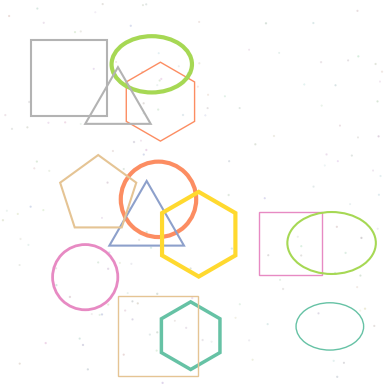[{"shape": "oval", "thickness": 1, "radius": 0.44, "center": [0.857, 0.152]}, {"shape": "hexagon", "thickness": 2.5, "radius": 0.44, "center": [0.495, 0.128]}, {"shape": "circle", "thickness": 3, "radius": 0.49, "center": [0.412, 0.482]}, {"shape": "hexagon", "thickness": 1, "radius": 0.51, "center": [0.417, 0.736]}, {"shape": "triangle", "thickness": 1.5, "radius": 0.56, "center": [0.381, 0.418]}, {"shape": "square", "thickness": 1, "radius": 0.41, "center": [0.755, 0.368]}, {"shape": "circle", "thickness": 2, "radius": 0.42, "center": [0.221, 0.28]}, {"shape": "oval", "thickness": 3, "radius": 0.52, "center": [0.394, 0.833]}, {"shape": "oval", "thickness": 1.5, "radius": 0.57, "center": [0.861, 0.369]}, {"shape": "hexagon", "thickness": 3, "radius": 0.55, "center": [0.516, 0.392]}, {"shape": "square", "thickness": 1, "radius": 0.52, "center": [0.411, 0.127]}, {"shape": "pentagon", "thickness": 1.5, "radius": 0.52, "center": [0.255, 0.493]}, {"shape": "triangle", "thickness": 1.5, "radius": 0.49, "center": [0.306, 0.727]}, {"shape": "square", "thickness": 1.5, "radius": 0.5, "center": [0.179, 0.798]}]